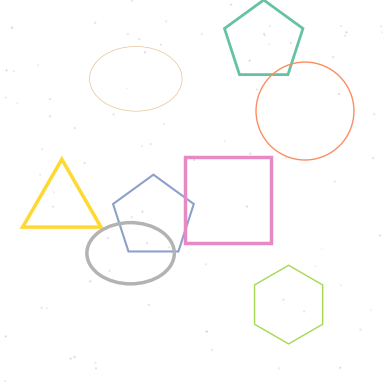[{"shape": "pentagon", "thickness": 2, "radius": 0.54, "center": [0.685, 0.893]}, {"shape": "circle", "thickness": 1, "radius": 0.64, "center": [0.792, 0.712]}, {"shape": "pentagon", "thickness": 1.5, "radius": 0.55, "center": [0.398, 0.436]}, {"shape": "square", "thickness": 2.5, "radius": 0.56, "center": [0.592, 0.48]}, {"shape": "hexagon", "thickness": 1, "radius": 0.51, "center": [0.75, 0.209]}, {"shape": "triangle", "thickness": 2.5, "radius": 0.59, "center": [0.161, 0.469]}, {"shape": "oval", "thickness": 0.5, "radius": 0.6, "center": [0.353, 0.795]}, {"shape": "oval", "thickness": 2.5, "radius": 0.57, "center": [0.339, 0.342]}]